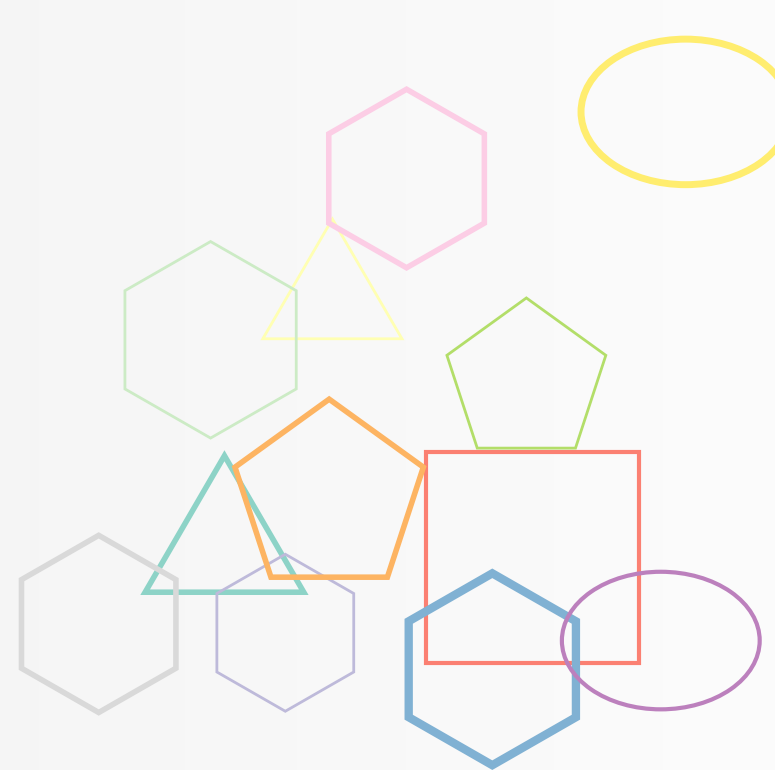[{"shape": "triangle", "thickness": 2, "radius": 0.59, "center": [0.29, 0.29]}, {"shape": "triangle", "thickness": 1, "radius": 0.52, "center": [0.429, 0.612]}, {"shape": "hexagon", "thickness": 1, "radius": 0.51, "center": [0.368, 0.178]}, {"shape": "square", "thickness": 1.5, "radius": 0.69, "center": [0.687, 0.276]}, {"shape": "hexagon", "thickness": 3, "radius": 0.62, "center": [0.635, 0.131]}, {"shape": "pentagon", "thickness": 2, "radius": 0.64, "center": [0.425, 0.354]}, {"shape": "pentagon", "thickness": 1, "radius": 0.54, "center": [0.679, 0.505]}, {"shape": "hexagon", "thickness": 2, "radius": 0.58, "center": [0.525, 0.768]}, {"shape": "hexagon", "thickness": 2, "radius": 0.58, "center": [0.127, 0.19]}, {"shape": "oval", "thickness": 1.5, "radius": 0.64, "center": [0.853, 0.168]}, {"shape": "hexagon", "thickness": 1, "radius": 0.64, "center": [0.272, 0.559]}, {"shape": "oval", "thickness": 2.5, "radius": 0.68, "center": [0.885, 0.855]}]